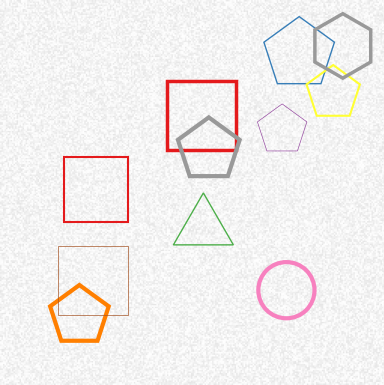[{"shape": "square", "thickness": 1.5, "radius": 0.42, "center": [0.249, 0.508]}, {"shape": "square", "thickness": 2.5, "radius": 0.44, "center": [0.523, 0.7]}, {"shape": "pentagon", "thickness": 1, "radius": 0.48, "center": [0.777, 0.861]}, {"shape": "triangle", "thickness": 1, "radius": 0.45, "center": [0.528, 0.409]}, {"shape": "pentagon", "thickness": 0.5, "radius": 0.34, "center": [0.733, 0.663]}, {"shape": "pentagon", "thickness": 3, "radius": 0.4, "center": [0.206, 0.18]}, {"shape": "pentagon", "thickness": 1.5, "radius": 0.36, "center": [0.866, 0.758]}, {"shape": "square", "thickness": 0.5, "radius": 0.45, "center": [0.241, 0.271]}, {"shape": "circle", "thickness": 3, "radius": 0.36, "center": [0.744, 0.246]}, {"shape": "pentagon", "thickness": 3, "radius": 0.42, "center": [0.542, 0.611]}, {"shape": "hexagon", "thickness": 2.5, "radius": 0.42, "center": [0.89, 0.881]}]